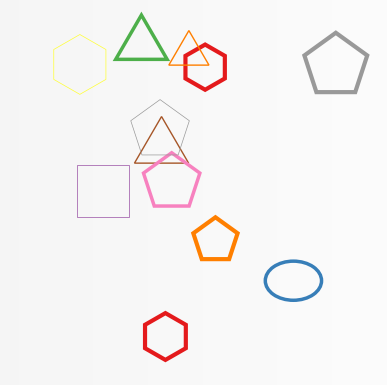[{"shape": "hexagon", "thickness": 3, "radius": 0.29, "center": [0.529, 0.826]}, {"shape": "hexagon", "thickness": 3, "radius": 0.3, "center": [0.427, 0.126]}, {"shape": "oval", "thickness": 2.5, "radius": 0.36, "center": [0.757, 0.271]}, {"shape": "triangle", "thickness": 2.5, "radius": 0.38, "center": [0.365, 0.884]}, {"shape": "square", "thickness": 0.5, "radius": 0.34, "center": [0.266, 0.504]}, {"shape": "triangle", "thickness": 1, "radius": 0.3, "center": [0.487, 0.861]}, {"shape": "pentagon", "thickness": 3, "radius": 0.3, "center": [0.556, 0.376]}, {"shape": "hexagon", "thickness": 0.5, "radius": 0.39, "center": [0.206, 0.833]}, {"shape": "triangle", "thickness": 1, "radius": 0.4, "center": [0.417, 0.617]}, {"shape": "pentagon", "thickness": 2.5, "radius": 0.38, "center": [0.443, 0.527]}, {"shape": "pentagon", "thickness": 3, "radius": 0.43, "center": [0.867, 0.83]}, {"shape": "pentagon", "thickness": 0.5, "radius": 0.4, "center": [0.413, 0.662]}]